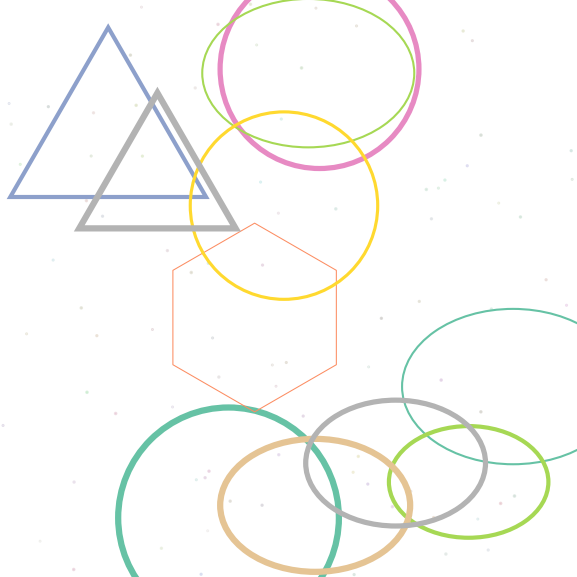[{"shape": "oval", "thickness": 1, "radius": 0.96, "center": [0.888, 0.33]}, {"shape": "circle", "thickness": 3, "radius": 0.96, "center": [0.396, 0.102]}, {"shape": "hexagon", "thickness": 0.5, "radius": 0.82, "center": [0.441, 0.449]}, {"shape": "triangle", "thickness": 2, "radius": 0.98, "center": [0.187, 0.756]}, {"shape": "circle", "thickness": 2.5, "radius": 0.86, "center": [0.553, 0.88]}, {"shape": "oval", "thickness": 1, "radius": 0.92, "center": [0.534, 0.872]}, {"shape": "oval", "thickness": 2, "radius": 0.69, "center": [0.812, 0.165]}, {"shape": "circle", "thickness": 1.5, "radius": 0.81, "center": [0.492, 0.643]}, {"shape": "oval", "thickness": 3, "radius": 0.82, "center": [0.546, 0.124]}, {"shape": "oval", "thickness": 2.5, "radius": 0.78, "center": [0.685, 0.197]}, {"shape": "triangle", "thickness": 3, "radius": 0.78, "center": [0.273, 0.682]}]